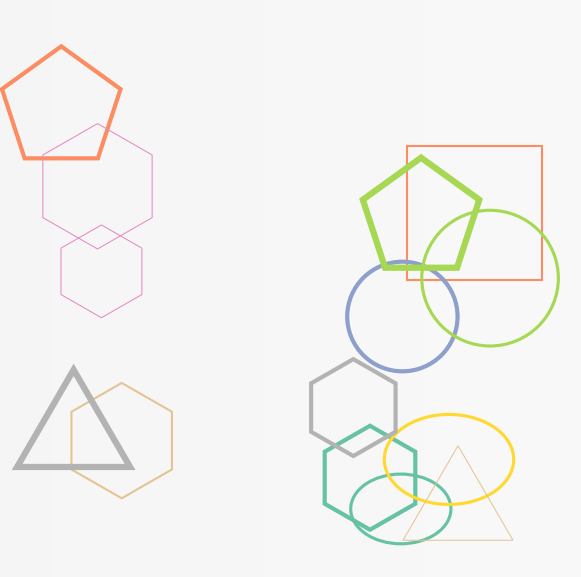[{"shape": "oval", "thickness": 1.5, "radius": 0.43, "center": [0.69, 0.118]}, {"shape": "hexagon", "thickness": 2, "radius": 0.45, "center": [0.637, 0.172]}, {"shape": "square", "thickness": 1, "radius": 0.58, "center": [0.817, 0.63]}, {"shape": "pentagon", "thickness": 2, "radius": 0.54, "center": [0.105, 0.812]}, {"shape": "circle", "thickness": 2, "radius": 0.47, "center": [0.692, 0.451]}, {"shape": "hexagon", "thickness": 0.5, "radius": 0.54, "center": [0.168, 0.677]}, {"shape": "hexagon", "thickness": 0.5, "radius": 0.4, "center": [0.175, 0.529]}, {"shape": "circle", "thickness": 1.5, "radius": 0.59, "center": [0.843, 0.518]}, {"shape": "pentagon", "thickness": 3, "radius": 0.53, "center": [0.724, 0.621]}, {"shape": "oval", "thickness": 1.5, "radius": 0.56, "center": [0.772, 0.204]}, {"shape": "hexagon", "thickness": 1, "radius": 0.5, "center": [0.209, 0.236]}, {"shape": "triangle", "thickness": 0.5, "radius": 0.55, "center": [0.788, 0.118]}, {"shape": "triangle", "thickness": 3, "radius": 0.56, "center": [0.127, 0.247]}, {"shape": "hexagon", "thickness": 2, "radius": 0.42, "center": [0.608, 0.293]}]